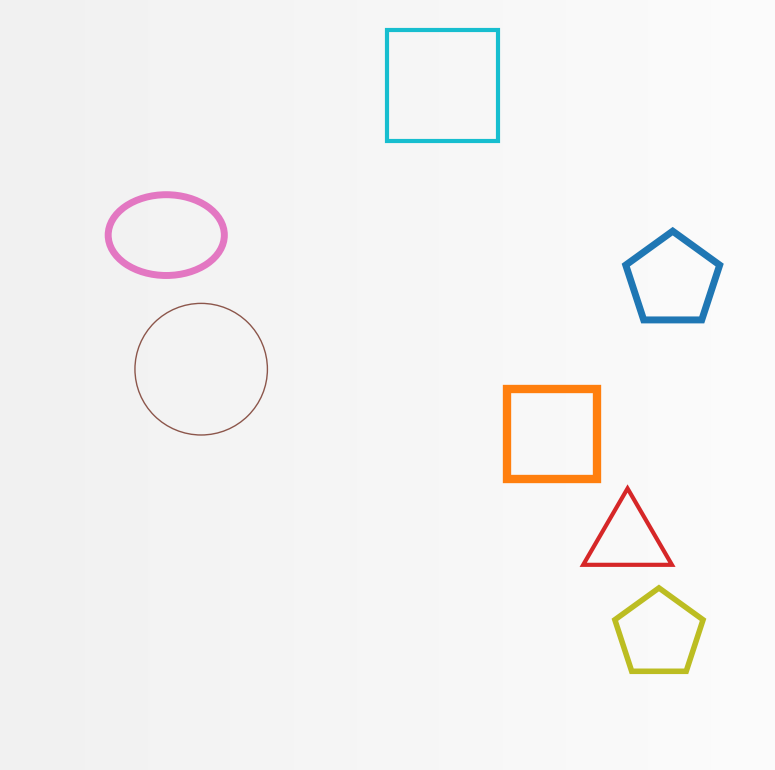[{"shape": "pentagon", "thickness": 2.5, "radius": 0.32, "center": [0.868, 0.636]}, {"shape": "square", "thickness": 3, "radius": 0.29, "center": [0.712, 0.436]}, {"shape": "triangle", "thickness": 1.5, "radius": 0.33, "center": [0.81, 0.3]}, {"shape": "circle", "thickness": 0.5, "radius": 0.43, "center": [0.26, 0.521]}, {"shape": "oval", "thickness": 2.5, "radius": 0.37, "center": [0.215, 0.695]}, {"shape": "pentagon", "thickness": 2, "radius": 0.3, "center": [0.85, 0.177]}, {"shape": "square", "thickness": 1.5, "radius": 0.36, "center": [0.571, 0.889]}]